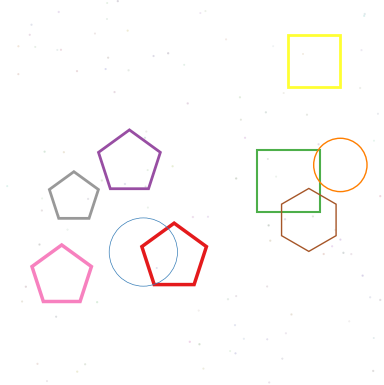[{"shape": "pentagon", "thickness": 2.5, "radius": 0.44, "center": [0.452, 0.332]}, {"shape": "circle", "thickness": 0.5, "radius": 0.44, "center": [0.372, 0.345]}, {"shape": "square", "thickness": 1.5, "radius": 0.41, "center": [0.749, 0.53]}, {"shape": "pentagon", "thickness": 2, "radius": 0.42, "center": [0.336, 0.578]}, {"shape": "circle", "thickness": 1, "radius": 0.35, "center": [0.884, 0.572]}, {"shape": "square", "thickness": 2, "radius": 0.33, "center": [0.815, 0.842]}, {"shape": "hexagon", "thickness": 1, "radius": 0.41, "center": [0.802, 0.429]}, {"shape": "pentagon", "thickness": 2.5, "radius": 0.41, "center": [0.16, 0.283]}, {"shape": "pentagon", "thickness": 2, "radius": 0.33, "center": [0.192, 0.487]}]